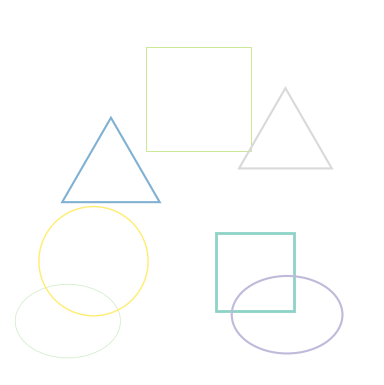[{"shape": "square", "thickness": 2, "radius": 0.51, "center": [0.662, 0.293]}, {"shape": "oval", "thickness": 1.5, "radius": 0.72, "center": [0.746, 0.183]}, {"shape": "triangle", "thickness": 1.5, "radius": 0.73, "center": [0.288, 0.548]}, {"shape": "square", "thickness": 0.5, "radius": 0.68, "center": [0.515, 0.743]}, {"shape": "triangle", "thickness": 1.5, "radius": 0.7, "center": [0.741, 0.632]}, {"shape": "oval", "thickness": 0.5, "radius": 0.68, "center": [0.176, 0.166]}, {"shape": "circle", "thickness": 1, "radius": 0.71, "center": [0.243, 0.322]}]